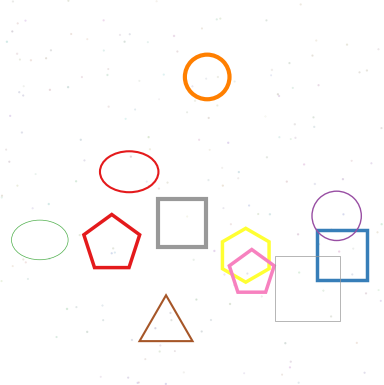[{"shape": "pentagon", "thickness": 2.5, "radius": 0.38, "center": [0.29, 0.367]}, {"shape": "oval", "thickness": 1.5, "radius": 0.38, "center": [0.336, 0.554]}, {"shape": "square", "thickness": 2.5, "radius": 0.32, "center": [0.888, 0.337]}, {"shape": "oval", "thickness": 0.5, "radius": 0.37, "center": [0.103, 0.377]}, {"shape": "circle", "thickness": 1, "radius": 0.32, "center": [0.874, 0.439]}, {"shape": "circle", "thickness": 3, "radius": 0.29, "center": [0.538, 0.8]}, {"shape": "hexagon", "thickness": 2.5, "radius": 0.35, "center": [0.638, 0.337]}, {"shape": "triangle", "thickness": 1.5, "radius": 0.4, "center": [0.431, 0.154]}, {"shape": "pentagon", "thickness": 2.5, "radius": 0.31, "center": [0.654, 0.291]}, {"shape": "square", "thickness": 3, "radius": 0.31, "center": [0.472, 0.422]}, {"shape": "square", "thickness": 0.5, "radius": 0.42, "center": [0.8, 0.25]}]